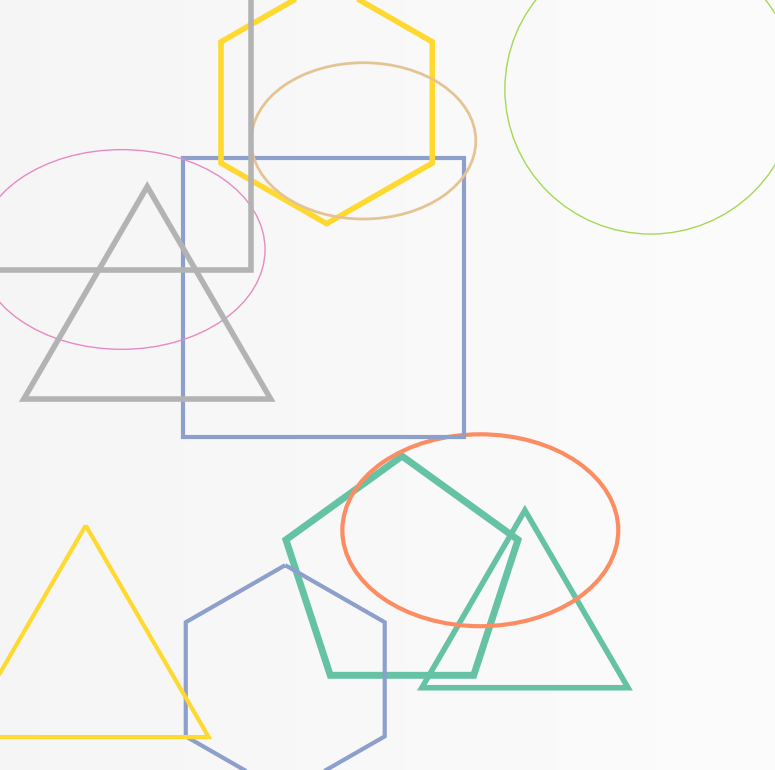[{"shape": "pentagon", "thickness": 2.5, "radius": 0.79, "center": [0.519, 0.25]}, {"shape": "triangle", "thickness": 2, "radius": 0.77, "center": [0.677, 0.184]}, {"shape": "oval", "thickness": 1.5, "radius": 0.89, "center": [0.62, 0.311]}, {"shape": "square", "thickness": 1.5, "radius": 0.91, "center": [0.417, 0.614]}, {"shape": "hexagon", "thickness": 1.5, "radius": 0.74, "center": [0.368, 0.118]}, {"shape": "oval", "thickness": 0.5, "radius": 0.93, "center": [0.157, 0.676]}, {"shape": "circle", "thickness": 0.5, "radius": 0.94, "center": [0.84, 0.884]}, {"shape": "hexagon", "thickness": 2, "radius": 0.79, "center": [0.421, 0.867]}, {"shape": "triangle", "thickness": 1.5, "radius": 0.92, "center": [0.111, 0.134]}, {"shape": "oval", "thickness": 1, "radius": 0.72, "center": [0.469, 0.817]}, {"shape": "triangle", "thickness": 2, "radius": 0.92, "center": [0.19, 0.574]}, {"shape": "square", "thickness": 2, "radius": 0.93, "center": [0.139, 0.835]}]